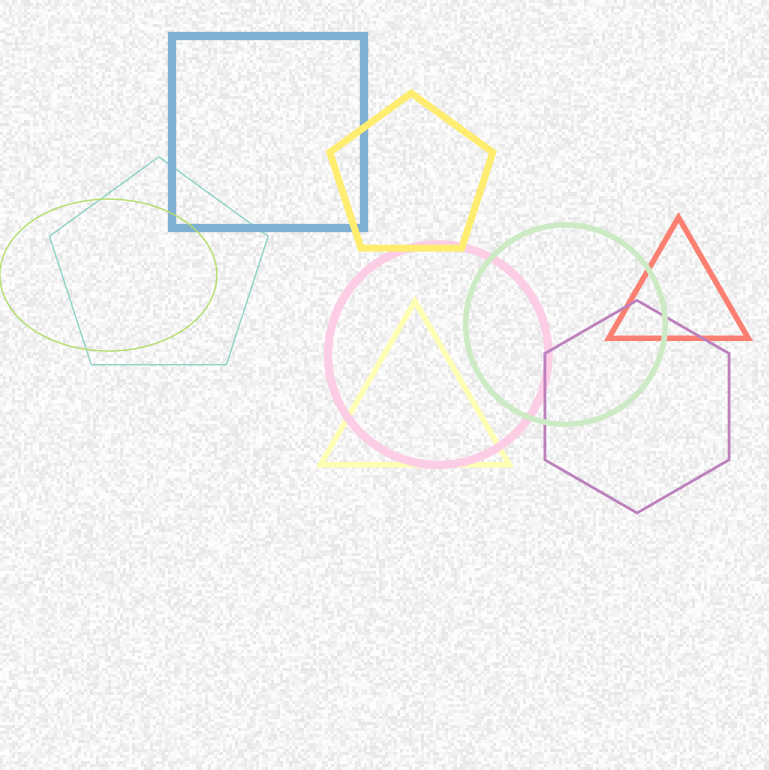[{"shape": "pentagon", "thickness": 0.5, "radius": 0.75, "center": [0.206, 0.647]}, {"shape": "triangle", "thickness": 2, "radius": 0.71, "center": [0.539, 0.467]}, {"shape": "triangle", "thickness": 2, "radius": 0.52, "center": [0.881, 0.613]}, {"shape": "square", "thickness": 3, "radius": 0.62, "center": [0.348, 0.829]}, {"shape": "oval", "thickness": 0.5, "radius": 0.7, "center": [0.141, 0.643]}, {"shape": "circle", "thickness": 3, "radius": 0.72, "center": [0.569, 0.539]}, {"shape": "hexagon", "thickness": 1, "radius": 0.69, "center": [0.827, 0.472]}, {"shape": "circle", "thickness": 2, "radius": 0.65, "center": [0.734, 0.578]}, {"shape": "pentagon", "thickness": 2.5, "radius": 0.56, "center": [0.534, 0.768]}]